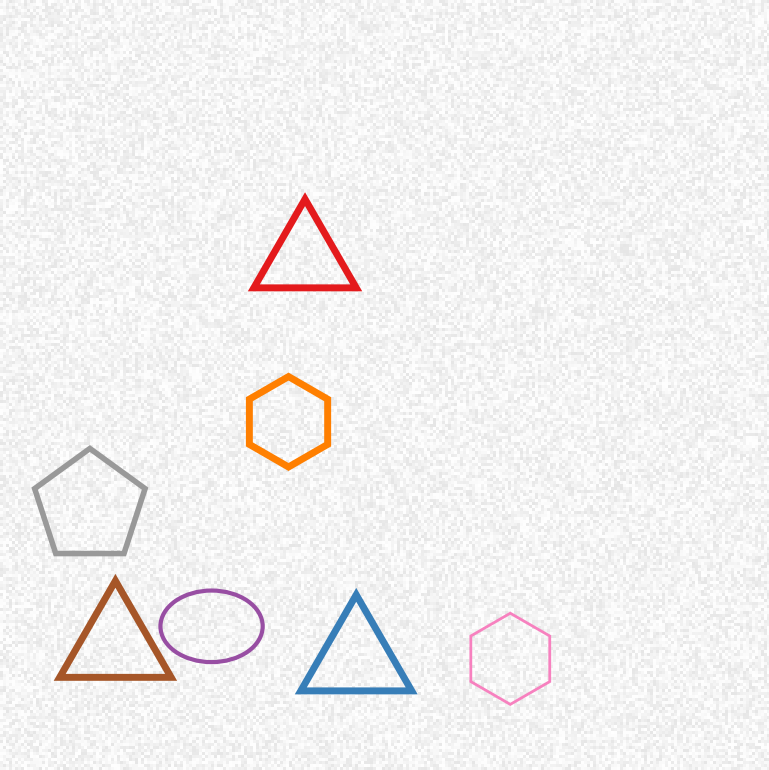[{"shape": "triangle", "thickness": 2.5, "radius": 0.38, "center": [0.396, 0.665]}, {"shape": "triangle", "thickness": 2.5, "radius": 0.42, "center": [0.463, 0.144]}, {"shape": "oval", "thickness": 1.5, "radius": 0.33, "center": [0.275, 0.187]}, {"shape": "hexagon", "thickness": 2.5, "radius": 0.29, "center": [0.375, 0.452]}, {"shape": "triangle", "thickness": 2.5, "radius": 0.42, "center": [0.15, 0.162]}, {"shape": "hexagon", "thickness": 1, "radius": 0.3, "center": [0.663, 0.144]}, {"shape": "pentagon", "thickness": 2, "radius": 0.38, "center": [0.117, 0.342]}]